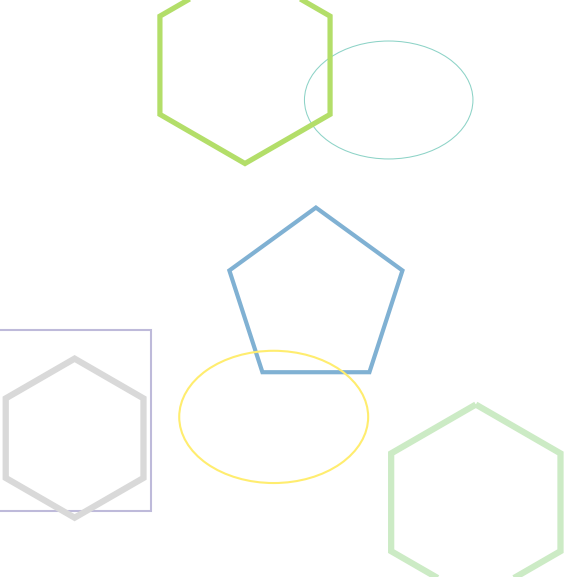[{"shape": "oval", "thickness": 0.5, "radius": 0.73, "center": [0.673, 0.826]}, {"shape": "square", "thickness": 1, "radius": 0.78, "center": [0.105, 0.271]}, {"shape": "pentagon", "thickness": 2, "radius": 0.79, "center": [0.547, 0.482]}, {"shape": "hexagon", "thickness": 2.5, "radius": 0.85, "center": [0.424, 0.886]}, {"shape": "hexagon", "thickness": 3, "radius": 0.69, "center": [0.129, 0.24]}, {"shape": "hexagon", "thickness": 3, "radius": 0.85, "center": [0.824, 0.129]}, {"shape": "oval", "thickness": 1, "radius": 0.82, "center": [0.474, 0.277]}]